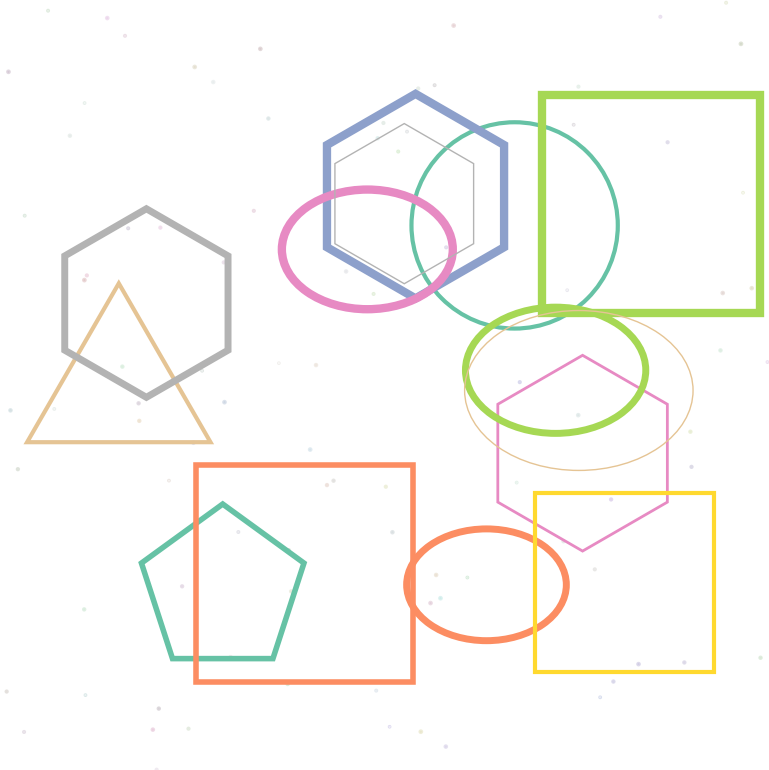[{"shape": "circle", "thickness": 1.5, "radius": 0.67, "center": [0.668, 0.707]}, {"shape": "pentagon", "thickness": 2, "radius": 0.55, "center": [0.289, 0.234]}, {"shape": "square", "thickness": 2, "radius": 0.7, "center": [0.395, 0.255]}, {"shape": "oval", "thickness": 2.5, "radius": 0.52, "center": [0.632, 0.241]}, {"shape": "hexagon", "thickness": 3, "radius": 0.66, "center": [0.54, 0.745]}, {"shape": "oval", "thickness": 3, "radius": 0.55, "center": [0.477, 0.676]}, {"shape": "hexagon", "thickness": 1, "radius": 0.64, "center": [0.757, 0.411]}, {"shape": "oval", "thickness": 2.5, "radius": 0.59, "center": [0.722, 0.519]}, {"shape": "square", "thickness": 3, "radius": 0.71, "center": [0.846, 0.735]}, {"shape": "square", "thickness": 1.5, "radius": 0.58, "center": [0.811, 0.243]}, {"shape": "triangle", "thickness": 1.5, "radius": 0.69, "center": [0.154, 0.494]}, {"shape": "oval", "thickness": 0.5, "radius": 0.74, "center": [0.752, 0.493]}, {"shape": "hexagon", "thickness": 0.5, "radius": 0.52, "center": [0.525, 0.736]}, {"shape": "hexagon", "thickness": 2.5, "radius": 0.61, "center": [0.19, 0.606]}]